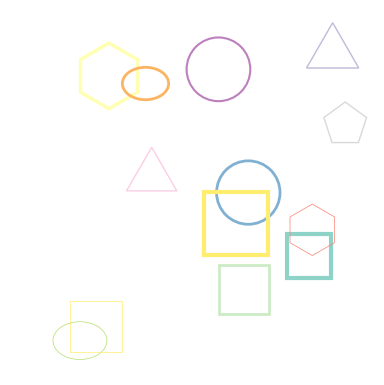[{"shape": "square", "thickness": 3, "radius": 0.29, "center": [0.803, 0.335]}, {"shape": "hexagon", "thickness": 2.5, "radius": 0.43, "center": [0.283, 0.803]}, {"shape": "triangle", "thickness": 1, "radius": 0.39, "center": [0.864, 0.863]}, {"shape": "hexagon", "thickness": 0.5, "radius": 0.33, "center": [0.811, 0.403]}, {"shape": "circle", "thickness": 2, "radius": 0.41, "center": [0.645, 0.5]}, {"shape": "oval", "thickness": 2, "radius": 0.3, "center": [0.378, 0.783]}, {"shape": "oval", "thickness": 0.5, "radius": 0.35, "center": [0.208, 0.115]}, {"shape": "triangle", "thickness": 1, "radius": 0.38, "center": [0.394, 0.542]}, {"shape": "pentagon", "thickness": 1, "radius": 0.29, "center": [0.897, 0.677]}, {"shape": "circle", "thickness": 1.5, "radius": 0.41, "center": [0.567, 0.82]}, {"shape": "square", "thickness": 2, "radius": 0.32, "center": [0.634, 0.249]}, {"shape": "square", "thickness": 0.5, "radius": 0.33, "center": [0.249, 0.152]}, {"shape": "square", "thickness": 3, "radius": 0.41, "center": [0.613, 0.419]}]